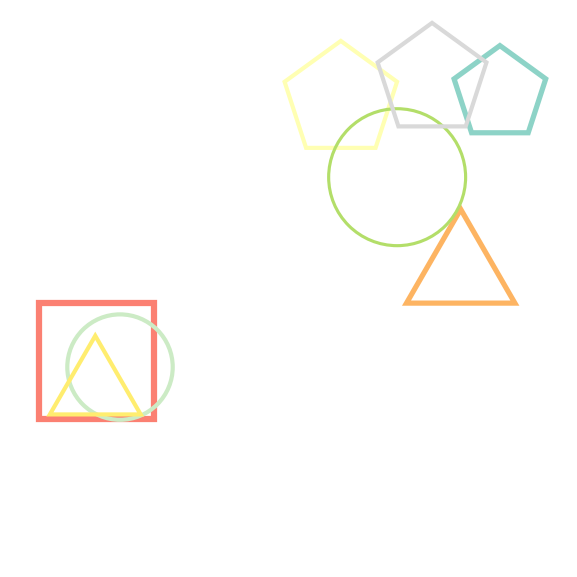[{"shape": "pentagon", "thickness": 2.5, "radius": 0.42, "center": [0.866, 0.837]}, {"shape": "pentagon", "thickness": 2, "radius": 0.51, "center": [0.59, 0.826]}, {"shape": "square", "thickness": 3, "radius": 0.5, "center": [0.167, 0.374]}, {"shape": "triangle", "thickness": 2.5, "radius": 0.54, "center": [0.798, 0.528]}, {"shape": "circle", "thickness": 1.5, "radius": 0.59, "center": [0.688, 0.692]}, {"shape": "pentagon", "thickness": 2, "radius": 0.5, "center": [0.748, 0.86]}, {"shape": "circle", "thickness": 2, "radius": 0.46, "center": [0.208, 0.363]}, {"shape": "triangle", "thickness": 2, "radius": 0.45, "center": [0.165, 0.327]}]